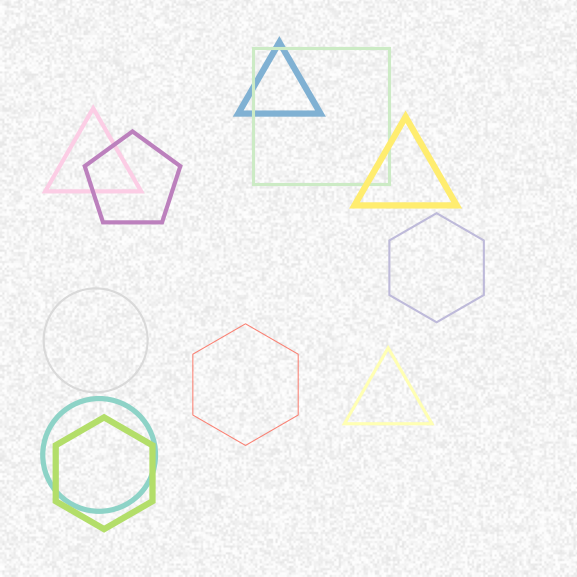[{"shape": "circle", "thickness": 2.5, "radius": 0.49, "center": [0.172, 0.211]}, {"shape": "triangle", "thickness": 1.5, "radius": 0.44, "center": [0.672, 0.309]}, {"shape": "hexagon", "thickness": 1, "radius": 0.47, "center": [0.756, 0.536]}, {"shape": "hexagon", "thickness": 0.5, "radius": 0.53, "center": [0.425, 0.333]}, {"shape": "triangle", "thickness": 3, "radius": 0.41, "center": [0.484, 0.844]}, {"shape": "hexagon", "thickness": 3, "radius": 0.48, "center": [0.18, 0.18]}, {"shape": "triangle", "thickness": 2, "radius": 0.48, "center": [0.161, 0.716]}, {"shape": "circle", "thickness": 1, "radius": 0.45, "center": [0.166, 0.41]}, {"shape": "pentagon", "thickness": 2, "radius": 0.44, "center": [0.229, 0.684]}, {"shape": "square", "thickness": 1.5, "radius": 0.59, "center": [0.555, 0.798]}, {"shape": "triangle", "thickness": 3, "radius": 0.51, "center": [0.702, 0.695]}]